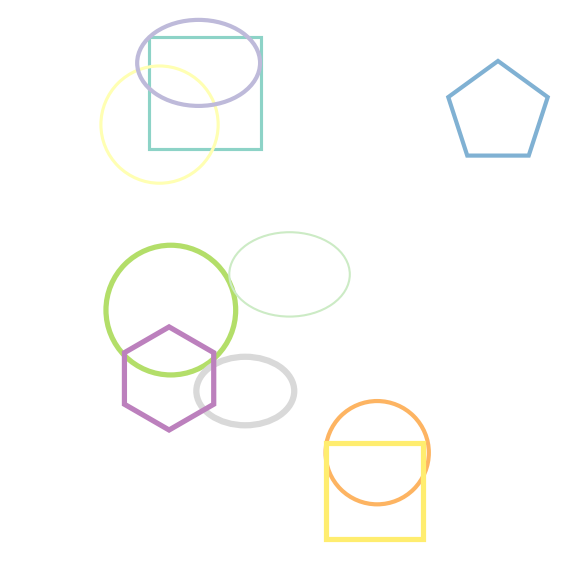[{"shape": "square", "thickness": 1.5, "radius": 0.49, "center": [0.355, 0.838]}, {"shape": "circle", "thickness": 1.5, "radius": 0.51, "center": [0.276, 0.783]}, {"shape": "oval", "thickness": 2, "radius": 0.53, "center": [0.344, 0.89]}, {"shape": "pentagon", "thickness": 2, "radius": 0.45, "center": [0.862, 0.803]}, {"shape": "circle", "thickness": 2, "radius": 0.45, "center": [0.653, 0.215]}, {"shape": "circle", "thickness": 2.5, "radius": 0.56, "center": [0.296, 0.462]}, {"shape": "oval", "thickness": 3, "radius": 0.42, "center": [0.425, 0.322]}, {"shape": "hexagon", "thickness": 2.5, "radius": 0.45, "center": [0.293, 0.344]}, {"shape": "oval", "thickness": 1, "radius": 0.52, "center": [0.501, 0.524]}, {"shape": "square", "thickness": 2.5, "radius": 0.42, "center": [0.649, 0.149]}]